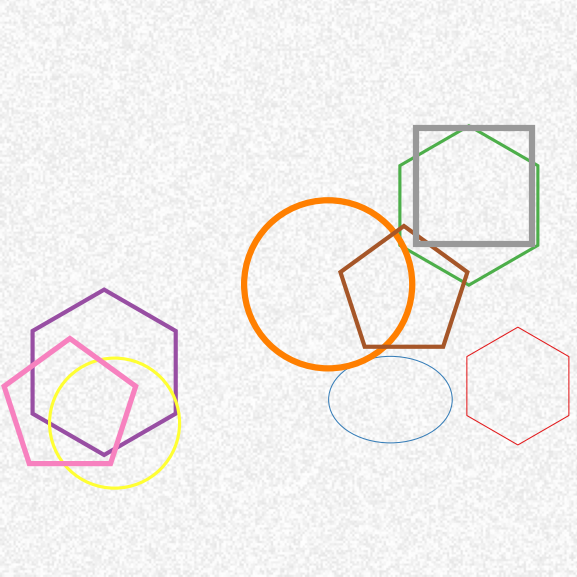[{"shape": "hexagon", "thickness": 0.5, "radius": 0.51, "center": [0.897, 0.331]}, {"shape": "oval", "thickness": 0.5, "radius": 0.54, "center": [0.676, 0.307]}, {"shape": "hexagon", "thickness": 1.5, "radius": 0.69, "center": [0.812, 0.643]}, {"shape": "hexagon", "thickness": 2, "radius": 0.72, "center": [0.18, 0.354]}, {"shape": "circle", "thickness": 3, "radius": 0.73, "center": [0.568, 0.507]}, {"shape": "circle", "thickness": 1.5, "radius": 0.56, "center": [0.198, 0.266]}, {"shape": "pentagon", "thickness": 2, "radius": 0.58, "center": [0.699, 0.492]}, {"shape": "pentagon", "thickness": 2.5, "radius": 0.6, "center": [0.121, 0.293]}, {"shape": "square", "thickness": 3, "radius": 0.5, "center": [0.821, 0.677]}]